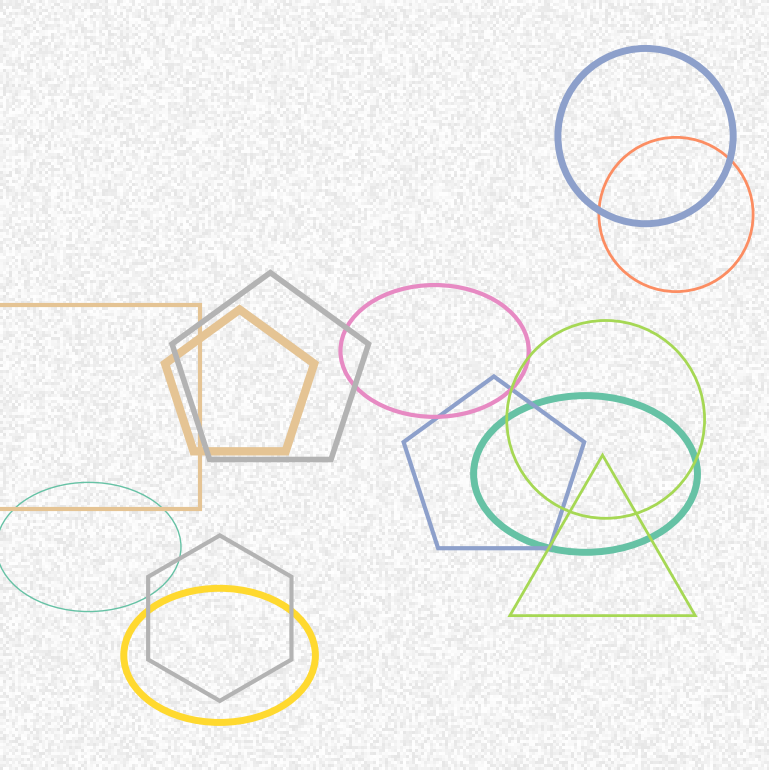[{"shape": "oval", "thickness": 0.5, "radius": 0.6, "center": [0.115, 0.29]}, {"shape": "oval", "thickness": 2.5, "radius": 0.73, "center": [0.76, 0.384]}, {"shape": "circle", "thickness": 1, "radius": 0.5, "center": [0.878, 0.721]}, {"shape": "pentagon", "thickness": 1.5, "radius": 0.62, "center": [0.641, 0.388]}, {"shape": "circle", "thickness": 2.5, "radius": 0.57, "center": [0.838, 0.823]}, {"shape": "oval", "thickness": 1.5, "radius": 0.61, "center": [0.564, 0.544]}, {"shape": "circle", "thickness": 1, "radius": 0.64, "center": [0.787, 0.455]}, {"shape": "triangle", "thickness": 1, "radius": 0.7, "center": [0.783, 0.27]}, {"shape": "oval", "thickness": 2.5, "radius": 0.62, "center": [0.285, 0.149]}, {"shape": "square", "thickness": 1.5, "radius": 0.66, "center": [0.127, 0.471]}, {"shape": "pentagon", "thickness": 3, "radius": 0.51, "center": [0.311, 0.496]}, {"shape": "pentagon", "thickness": 2, "radius": 0.67, "center": [0.351, 0.512]}, {"shape": "hexagon", "thickness": 1.5, "radius": 0.54, "center": [0.285, 0.197]}]